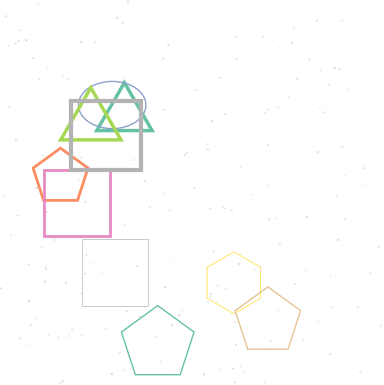[{"shape": "triangle", "thickness": 2.5, "radius": 0.42, "center": [0.323, 0.702]}, {"shape": "pentagon", "thickness": 1, "radius": 0.5, "center": [0.41, 0.107]}, {"shape": "pentagon", "thickness": 2, "radius": 0.37, "center": [0.157, 0.54]}, {"shape": "oval", "thickness": 1, "radius": 0.44, "center": [0.291, 0.727]}, {"shape": "square", "thickness": 2, "radius": 0.43, "center": [0.201, 0.472]}, {"shape": "triangle", "thickness": 2.5, "radius": 0.45, "center": [0.236, 0.682]}, {"shape": "hexagon", "thickness": 0.5, "radius": 0.4, "center": [0.608, 0.265]}, {"shape": "pentagon", "thickness": 1, "radius": 0.45, "center": [0.696, 0.165]}, {"shape": "square", "thickness": 3, "radius": 0.45, "center": [0.275, 0.648]}, {"shape": "square", "thickness": 0.5, "radius": 0.43, "center": [0.299, 0.292]}]